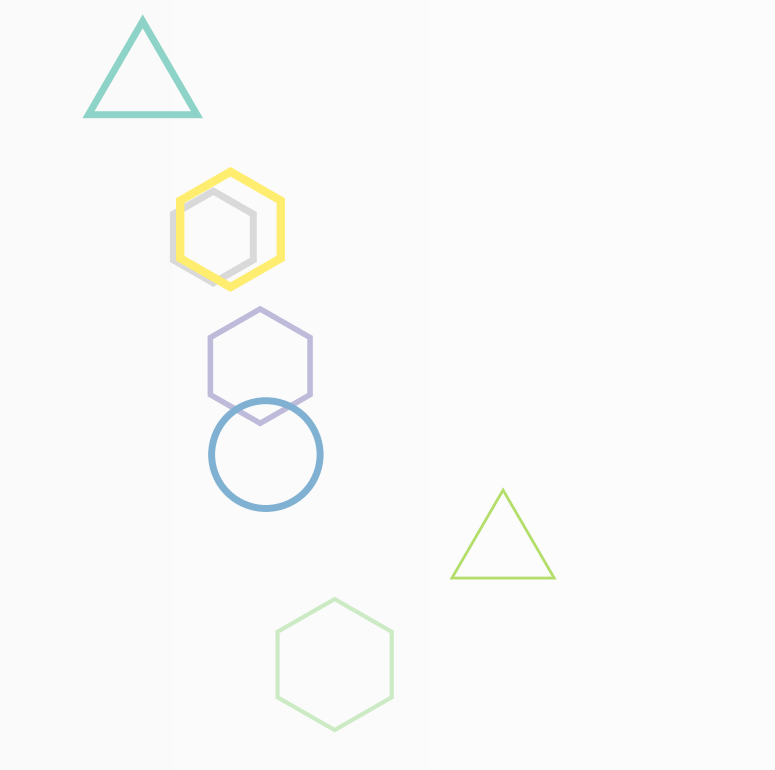[{"shape": "triangle", "thickness": 2.5, "radius": 0.4, "center": [0.184, 0.891]}, {"shape": "hexagon", "thickness": 2, "radius": 0.37, "center": [0.336, 0.525]}, {"shape": "circle", "thickness": 2.5, "radius": 0.35, "center": [0.343, 0.41]}, {"shape": "triangle", "thickness": 1, "radius": 0.38, "center": [0.649, 0.287]}, {"shape": "hexagon", "thickness": 2.5, "radius": 0.3, "center": [0.275, 0.692]}, {"shape": "hexagon", "thickness": 1.5, "radius": 0.43, "center": [0.432, 0.137]}, {"shape": "hexagon", "thickness": 3, "radius": 0.37, "center": [0.297, 0.702]}]